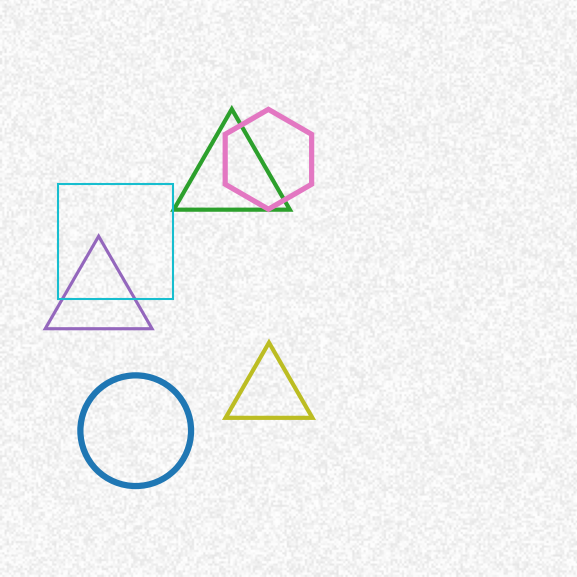[{"shape": "circle", "thickness": 3, "radius": 0.48, "center": [0.235, 0.253]}, {"shape": "triangle", "thickness": 2, "radius": 0.58, "center": [0.401, 0.694]}, {"shape": "triangle", "thickness": 1.5, "radius": 0.53, "center": [0.171, 0.483]}, {"shape": "hexagon", "thickness": 2.5, "radius": 0.43, "center": [0.465, 0.723]}, {"shape": "triangle", "thickness": 2, "radius": 0.43, "center": [0.466, 0.319]}, {"shape": "square", "thickness": 1, "radius": 0.5, "center": [0.199, 0.582]}]